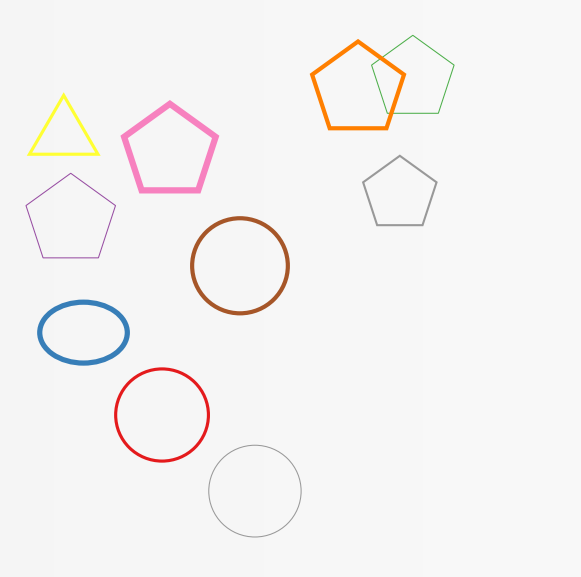[{"shape": "circle", "thickness": 1.5, "radius": 0.4, "center": [0.279, 0.281]}, {"shape": "oval", "thickness": 2.5, "radius": 0.38, "center": [0.144, 0.423]}, {"shape": "pentagon", "thickness": 0.5, "radius": 0.37, "center": [0.71, 0.863]}, {"shape": "pentagon", "thickness": 0.5, "radius": 0.4, "center": [0.122, 0.618]}, {"shape": "pentagon", "thickness": 2, "radius": 0.42, "center": [0.616, 0.844]}, {"shape": "triangle", "thickness": 1.5, "radius": 0.34, "center": [0.11, 0.766]}, {"shape": "circle", "thickness": 2, "radius": 0.41, "center": [0.413, 0.539]}, {"shape": "pentagon", "thickness": 3, "radius": 0.41, "center": [0.292, 0.736]}, {"shape": "pentagon", "thickness": 1, "radius": 0.33, "center": [0.688, 0.663]}, {"shape": "circle", "thickness": 0.5, "radius": 0.4, "center": [0.439, 0.149]}]